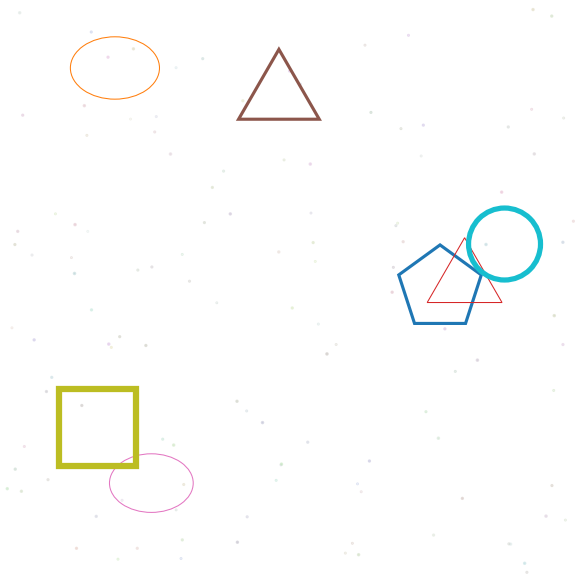[{"shape": "pentagon", "thickness": 1.5, "radius": 0.38, "center": [0.762, 0.5]}, {"shape": "oval", "thickness": 0.5, "radius": 0.39, "center": [0.199, 0.881]}, {"shape": "triangle", "thickness": 0.5, "radius": 0.37, "center": [0.805, 0.513]}, {"shape": "triangle", "thickness": 1.5, "radius": 0.4, "center": [0.483, 0.833]}, {"shape": "oval", "thickness": 0.5, "radius": 0.36, "center": [0.262, 0.163]}, {"shape": "square", "thickness": 3, "radius": 0.34, "center": [0.169, 0.258]}, {"shape": "circle", "thickness": 2.5, "radius": 0.31, "center": [0.874, 0.577]}]